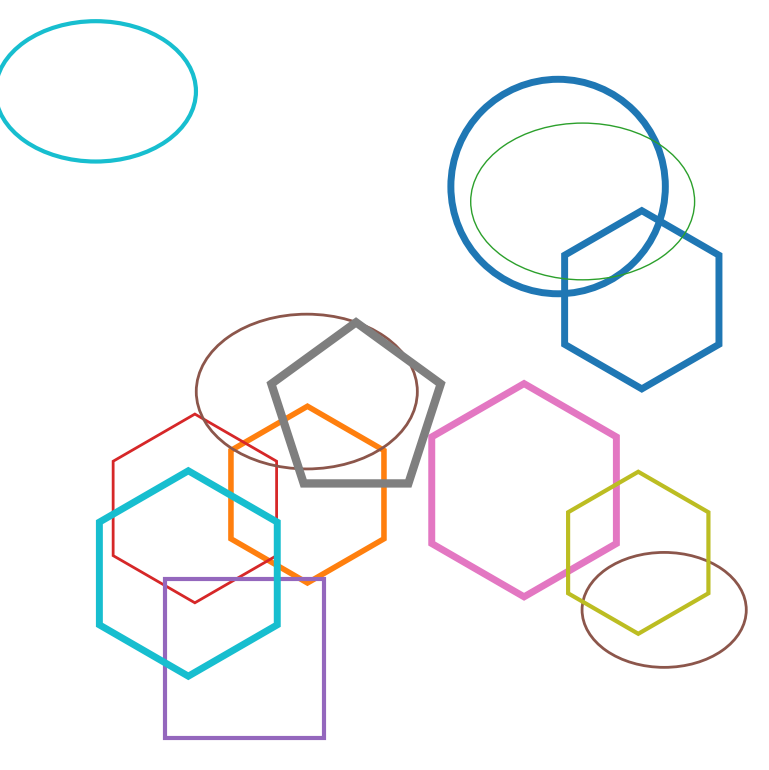[{"shape": "circle", "thickness": 2.5, "radius": 0.7, "center": [0.725, 0.758]}, {"shape": "hexagon", "thickness": 2.5, "radius": 0.58, "center": [0.834, 0.611]}, {"shape": "hexagon", "thickness": 2, "radius": 0.57, "center": [0.399, 0.358]}, {"shape": "oval", "thickness": 0.5, "radius": 0.73, "center": [0.757, 0.738]}, {"shape": "hexagon", "thickness": 1, "radius": 0.61, "center": [0.253, 0.34]}, {"shape": "square", "thickness": 1.5, "radius": 0.52, "center": [0.317, 0.145]}, {"shape": "oval", "thickness": 1, "radius": 0.72, "center": [0.398, 0.491]}, {"shape": "oval", "thickness": 1, "radius": 0.53, "center": [0.863, 0.208]}, {"shape": "hexagon", "thickness": 2.5, "radius": 0.69, "center": [0.681, 0.363]}, {"shape": "pentagon", "thickness": 3, "radius": 0.58, "center": [0.462, 0.466]}, {"shape": "hexagon", "thickness": 1.5, "radius": 0.53, "center": [0.829, 0.282]}, {"shape": "hexagon", "thickness": 2.5, "radius": 0.67, "center": [0.245, 0.255]}, {"shape": "oval", "thickness": 1.5, "radius": 0.65, "center": [0.124, 0.881]}]